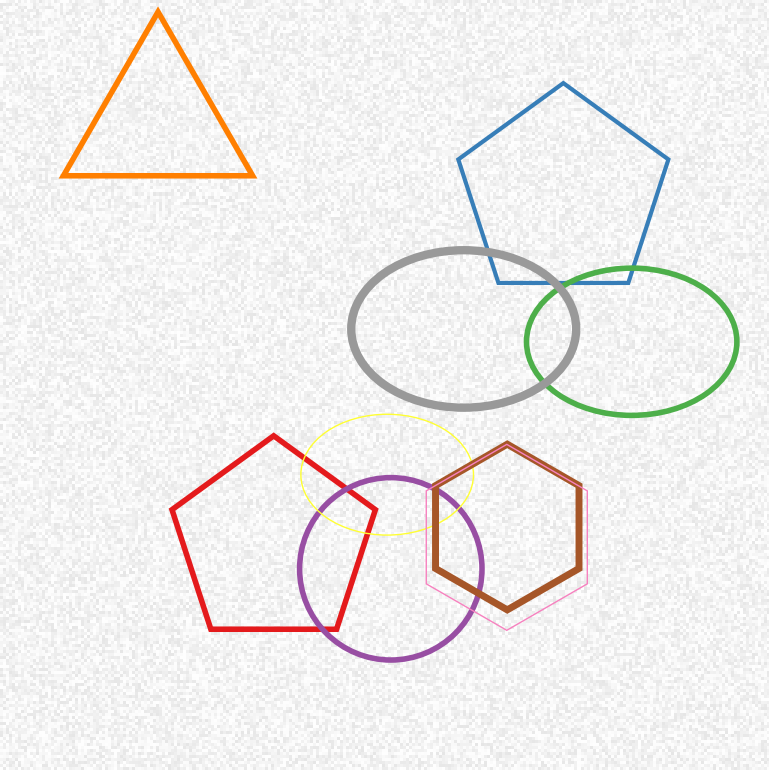[{"shape": "pentagon", "thickness": 2, "radius": 0.69, "center": [0.355, 0.295]}, {"shape": "pentagon", "thickness": 1.5, "radius": 0.72, "center": [0.732, 0.749]}, {"shape": "oval", "thickness": 2, "radius": 0.68, "center": [0.82, 0.556]}, {"shape": "circle", "thickness": 2, "radius": 0.59, "center": [0.508, 0.261]}, {"shape": "triangle", "thickness": 2, "radius": 0.71, "center": [0.205, 0.843]}, {"shape": "oval", "thickness": 0.5, "radius": 0.56, "center": [0.503, 0.384]}, {"shape": "hexagon", "thickness": 2.5, "radius": 0.54, "center": [0.659, 0.316]}, {"shape": "hexagon", "thickness": 0.5, "radius": 0.6, "center": [0.658, 0.302]}, {"shape": "oval", "thickness": 3, "radius": 0.73, "center": [0.602, 0.573]}]